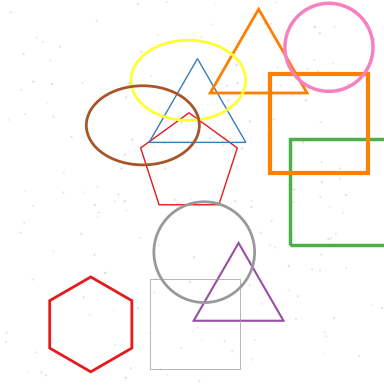[{"shape": "hexagon", "thickness": 2, "radius": 0.62, "center": [0.236, 0.157]}, {"shape": "pentagon", "thickness": 1, "radius": 0.66, "center": [0.491, 0.575]}, {"shape": "triangle", "thickness": 1, "radius": 0.73, "center": [0.513, 0.703]}, {"shape": "square", "thickness": 2.5, "radius": 0.69, "center": [0.89, 0.502]}, {"shape": "triangle", "thickness": 1.5, "radius": 0.67, "center": [0.62, 0.234]}, {"shape": "triangle", "thickness": 2, "radius": 0.73, "center": [0.672, 0.831]}, {"shape": "square", "thickness": 3, "radius": 0.64, "center": [0.829, 0.679]}, {"shape": "oval", "thickness": 2, "radius": 0.74, "center": [0.489, 0.791]}, {"shape": "oval", "thickness": 2, "radius": 0.73, "center": [0.371, 0.674]}, {"shape": "circle", "thickness": 2.5, "radius": 0.57, "center": [0.854, 0.877]}, {"shape": "circle", "thickness": 2, "radius": 0.65, "center": [0.53, 0.345]}, {"shape": "square", "thickness": 0.5, "radius": 0.59, "center": [0.506, 0.158]}]